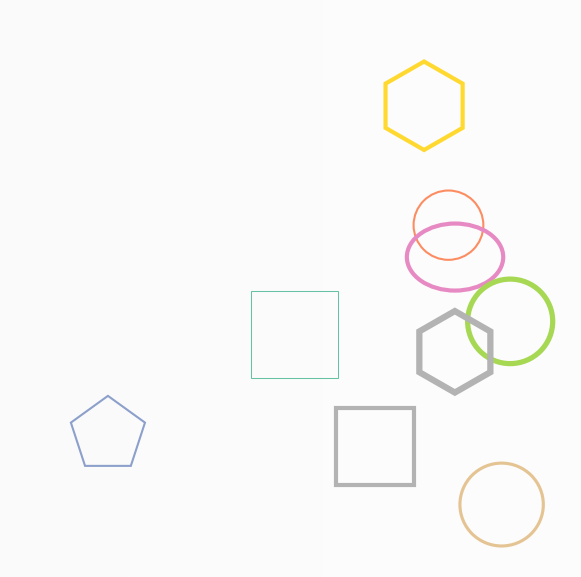[{"shape": "square", "thickness": 0.5, "radius": 0.38, "center": [0.507, 0.419]}, {"shape": "circle", "thickness": 1, "radius": 0.3, "center": [0.772, 0.609]}, {"shape": "pentagon", "thickness": 1, "radius": 0.34, "center": [0.186, 0.247]}, {"shape": "oval", "thickness": 2, "radius": 0.41, "center": [0.783, 0.554]}, {"shape": "circle", "thickness": 2.5, "radius": 0.37, "center": [0.878, 0.443]}, {"shape": "hexagon", "thickness": 2, "radius": 0.38, "center": [0.73, 0.816]}, {"shape": "circle", "thickness": 1.5, "radius": 0.36, "center": [0.863, 0.125]}, {"shape": "hexagon", "thickness": 3, "radius": 0.35, "center": [0.783, 0.39]}, {"shape": "square", "thickness": 2, "radius": 0.33, "center": [0.645, 0.226]}]